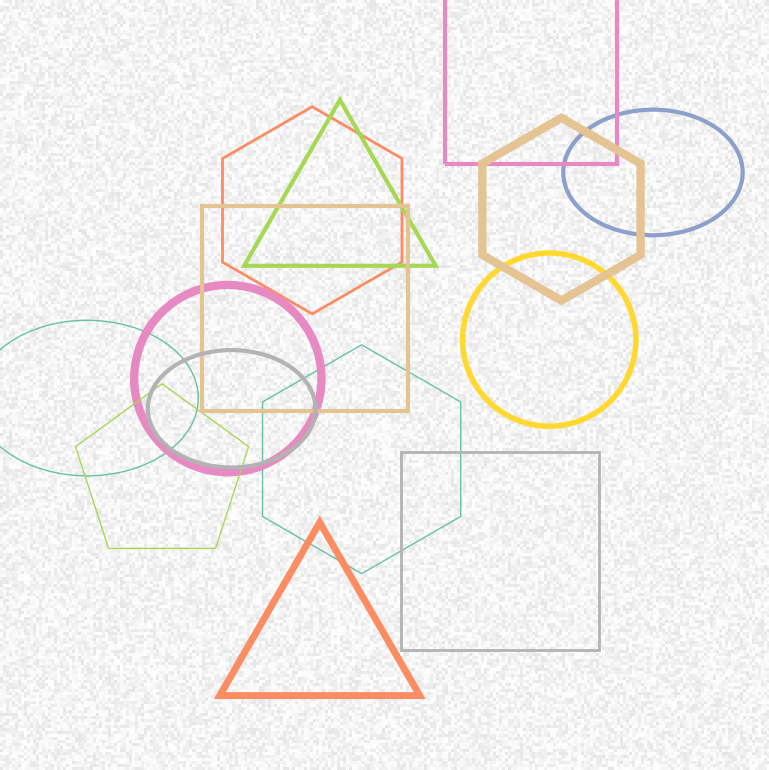[{"shape": "oval", "thickness": 0.5, "radius": 0.72, "center": [0.113, 0.483]}, {"shape": "hexagon", "thickness": 0.5, "radius": 0.74, "center": [0.47, 0.404]}, {"shape": "hexagon", "thickness": 1, "radius": 0.67, "center": [0.405, 0.727]}, {"shape": "triangle", "thickness": 2.5, "radius": 0.75, "center": [0.415, 0.172]}, {"shape": "oval", "thickness": 1.5, "radius": 0.58, "center": [0.848, 0.776]}, {"shape": "circle", "thickness": 3, "radius": 0.61, "center": [0.296, 0.508]}, {"shape": "square", "thickness": 1.5, "radius": 0.56, "center": [0.69, 0.898]}, {"shape": "triangle", "thickness": 1.5, "radius": 0.72, "center": [0.441, 0.727]}, {"shape": "pentagon", "thickness": 0.5, "radius": 0.59, "center": [0.21, 0.383]}, {"shape": "circle", "thickness": 2, "radius": 0.56, "center": [0.713, 0.559]}, {"shape": "square", "thickness": 1.5, "radius": 0.67, "center": [0.396, 0.599]}, {"shape": "hexagon", "thickness": 3, "radius": 0.59, "center": [0.729, 0.728]}, {"shape": "square", "thickness": 1, "radius": 0.64, "center": [0.649, 0.284]}, {"shape": "oval", "thickness": 1.5, "radius": 0.54, "center": [0.301, 0.469]}]